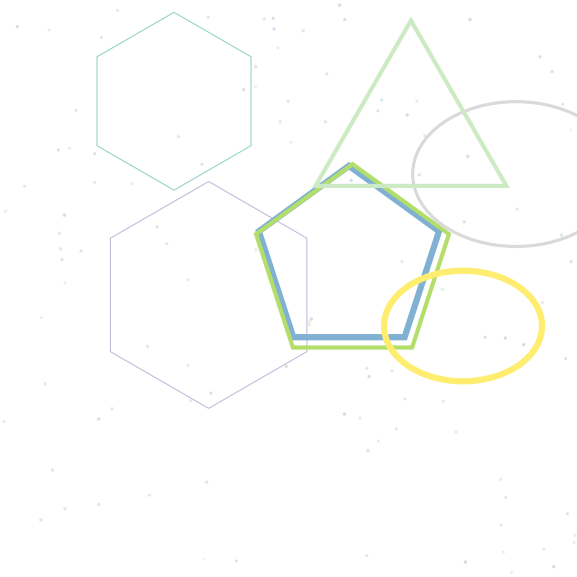[{"shape": "hexagon", "thickness": 0.5, "radius": 0.77, "center": [0.301, 0.824]}, {"shape": "hexagon", "thickness": 0.5, "radius": 0.98, "center": [0.361, 0.488]}, {"shape": "pentagon", "thickness": 3, "radius": 0.82, "center": [0.604, 0.548]}, {"shape": "pentagon", "thickness": 2, "radius": 0.88, "center": [0.61, 0.539]}, {"shape": "oval", "thickness": 1.5, "radius": 0.9, "center": [0.894, 0.698]}, {"shape": "triangle", "thickness": 2, "radius": 0.95, "center": [0.712, 0.773]}, {"shape": "oval", "thickness": 3, "radius": 0.68, "center": [0.802, 0.435]}]